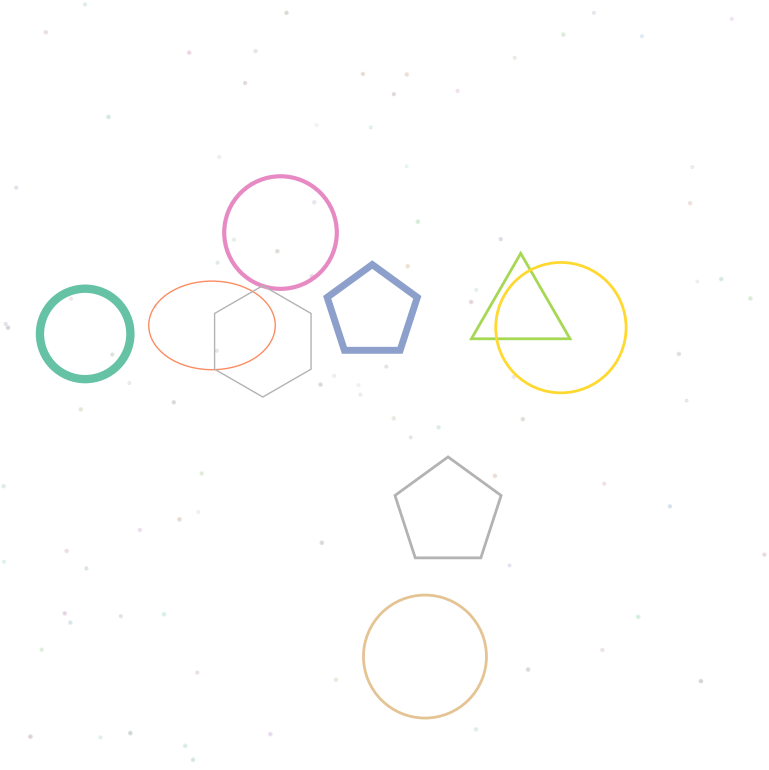[{"shape": "circle", "thickness": 3, "radius": 0.29, "center": [0.111, 0.566]}, {"shape": "oval", "thickness": 0.5, "radius": 0.41, "center": [0.275, 0.577]}, {"shape": "pentagon", "thickness": 2.5, "radius": 0.31, "center": [0.483, 0.595]}, {"shape": "circle", "thickness": 1.5, "radius": 0.37, "center": [0.364, 0.698]}, {"shape": "triangle", "thickness": 1, "radius": 0.37, "center": [0.676, 0.597]}, {"shape": "circle", "thickness": 1, "radius": 0.42, "center": [0.728, 0.574]}, {"shape": "circle", "thickness": 1, "radius": 0.4, "center": [0.552, 0.147]}, {"shape": "hexagon", "thickness": 0.5, "radius": 0.36, "center": [0.341, 0.557]}, {"shape": "pentagon", "thickness": 1, "radius": 0.36, "center": [0.582, 0.334]}]